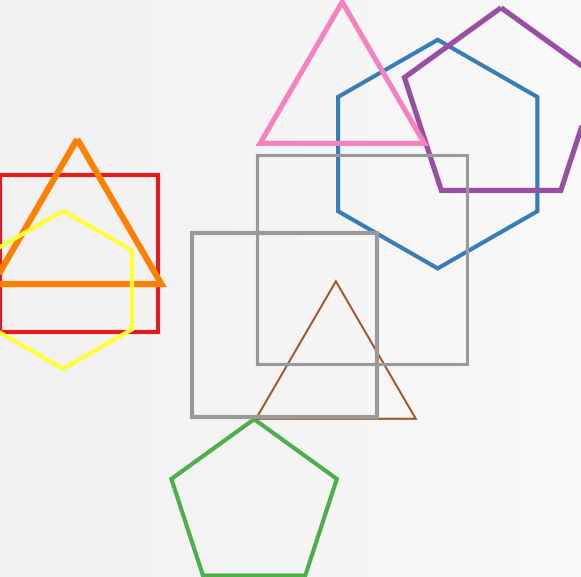[{"shape": "square", "thickness": 2, "radius": 0.68, "center": [0.136, 0.56]}, {"shape": "hexagon", "thickness": 2, "radius": 0.99, "center": [0.753, 0.732]}, {"shape": "pentagon", "thickness": 2, "radius": 0.75, "center": [0.437, 0.124]}, {"shape": "pentagon", "thickness": 2.5, "radius": 0.87, "center": [0.862, 0.811]}, {"shape": "triangle", "thickness": 3, "radius": 0.84, "center": [0.133, 0.591]}, {"shape": "hexagon", "thickness": 2, "radius": 0.68, "center": [0.109, 0.497]}, {"shape": "triangle", "thickness": 1, "radius": 0.79, "center": [0.578, 0.353]}, {"shape": "triangle", "thickness": 2.5, "radius": 0.82, "center": [0.589, 0.832]}, {"shape": "square", "thickness": 2, "radius": 0.8, "center": [0.489, 0.437]}, {"shape": "square", "thickness": 1.5, "radius": 0.91, "center": [0.623, 0.55]}]